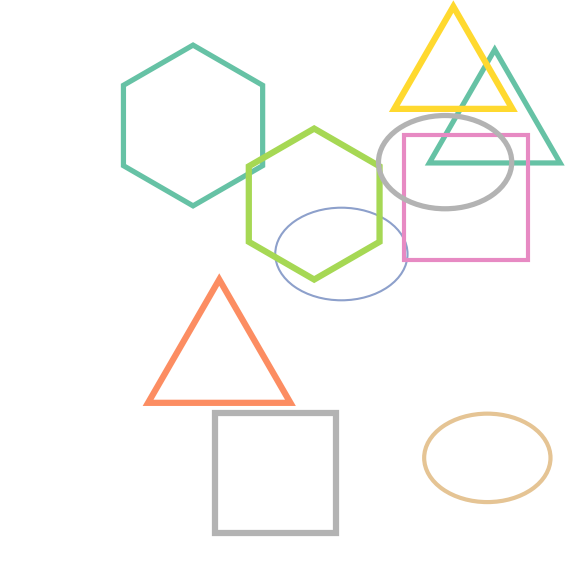[{"shape": "triangle", "thickness": 2.5, "radius": 0.65, "center": [0.857, 0.782]}, {"shape": "hexagon", "thickness": 2.5, "radius": 0.7, "center": [0.334, 0.782]}, {"shape": "triangle", "thickness": 3, "radius": 0.71, "center": [0.38, 0.373]}, {"shape": "oval", "thickness": 1, "radius": 0.57, "center": [0.591, 0.559]}, {"shape": "square", "thickness": 2, "radius": 0.54, "center": [0.807, 0.657]}, {"shape": "hexagon", "thickness": 3, "radius": 0.65, "center": [0.544, 0.646]}, {"shape": "triangle", "thickness": 3, "radius": 0.59, "center": [0.785, 0.87]}, {"shape": "oval", "thickness": 2, "radius": 0.55, "center": [0.844, 0.206]}, {"shape": "square", "thickness": 3, "radius": 0.52, "center": [0.477, 0.18]}, {"shape": "oval", "thickness": 2.5, "radius": 0.58, "center": [0.771, 0.718]}]